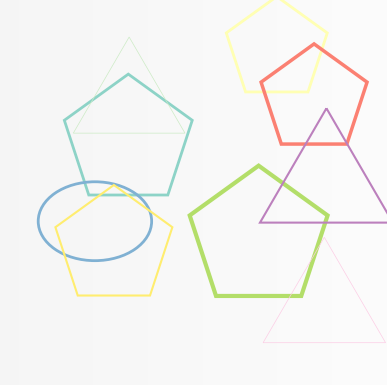[{"shape": "pentagon", "thickness": 2, "radius": 0.87, "center": [0.331, 0.634]}, {"shape": "pentagon", "thickness": 2, "radius": 0.69, "center": [0.714, 0.872]}, {"shape": "pentagon", "thickness": 2.5, "radius": 0.72, "center": [0.811, 0.742]}, {"shape": "oval", "thickness": 2, "radius": 0.73, "center": [0.245, 0.425]}, {"shape": "pentagon", "thickness": 3, "radius": 0.94, "center": [0.667, 0.383]}, {"shape": "triangle", "thickness": 0.5, "radius": 0.91, "center": [0.837, 0.201]}, {"shape": "triangle", "thickness": 1.5, "radius": 0.99, "center": [0.842, 0.521]}, {"shape": "triangle", "thickness": 0.5, "radius": 0.83, "center": [0.333, 0.737]}, {"shape": "pentagon", "thickness": 1.5, "radius": 0.79, "center": [0.294, 0.361]}]